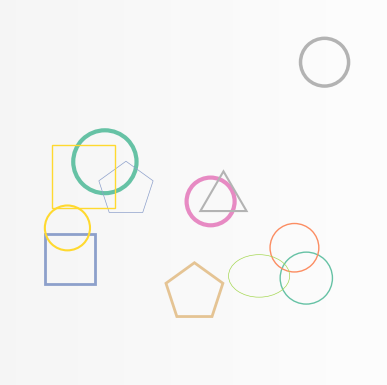[{"shape": "circle", "thickness": 3, "radius": 0.41, "center": [0.271, 0.58]}, {"shape": "circle", "thickness": 1, "radius": 0.34, "center": [0.79, 0.278]}, {"shape": "circle", "thickness": 1, "radius": 0.31, "center": [0.76, 0.357]}, {"shape": "square", "thickness": 2, "radius": 0.32, "center": [0.18, 0.327]}, {"shape": "pentagon", "thickness": 0.5, "radius": 0.37, "center": [0.325, 0.508]}, {"shape": "circle", "thickness": 3, "radius": 0.31, "center": [0.543, 0.477]}, {"shape": "oval", "thickness": 0.5, "radius": 0.39, "center": [0.669, 0.283]}, {"shape": "square", "thickness": 1, "radius": 0.41, "center": [0.216, 0.541]}, {"shape": "circle", "thickness": 1.5, "radius": 0.29, "center": [0.174, 0.408]}, {"shape": "pentagon", "thickness": 2, "radius": 0.39, "center": [0.502, 0.24]}, {"shape": "circle", "thickness": 2.5, "radius": 0.31, "center": [0.838, 0.838]}, {"shape": "triangle", "thickness": 1.5, "radius": 0.34, "center": [0.577, 0.486]}]